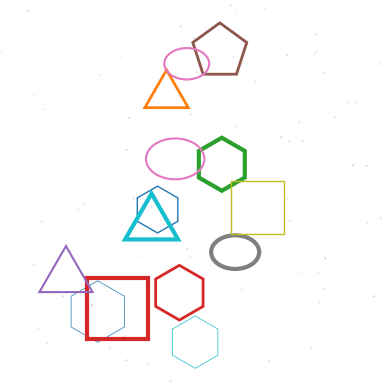[{"shape": "hexagon", "thickness": 1, "radius": 0.3, "center": [0.409, 0.456]}, {"shape": "hexagon", "thickness": 0.5, "radius": 0.4, "center": [0.254, 0.191]}, {"shape": "triangle", "thickness": 2, "radius": 0.33, "center": [0.433, 0.753]}, {"shape": "hexagon", "thickness": 3, "radius": 0.34, "center": [0.576, 0.573]}, {"shape": "square", "thickness": 3, "radius": 0.39, "center": [0.305, 0.198]}, {"shape": "hexagon", "thickness": 2, "radius": 0.36, "center": [0.466, 0.24]}, {"shape": "triangle", "thickness": 1.5, "radius": 0.4, "center": [0.171, 0.281]}, {"shape": "pentagon", "thickness": 2, "radius": 0.37, "center": [0.571, 0.867]}, {"shape": "oval", "thickness": 1.5, "radius": 0.29, "center": [0.485, 0.834]}, {"shape": "oval", "thickness": 1.5, "radius": 0.38, "center": [0.455, 0.587]}, {"shape": "oval", "thickness": 3, "radius": 0.31, "center": [0.611, 0.345]}, {"shape": "square", "thickness": 1, "radius": 0.34, "center": [0.668, 0.461]}, {"shape": "hexagon", "thickness": 0.5, "radius": 0.34, "center": [0.507, 0.111]}, {"shape": "triangle", "thickness": 3, "radius": 0.4, "center": [0.394, 0.418]}]